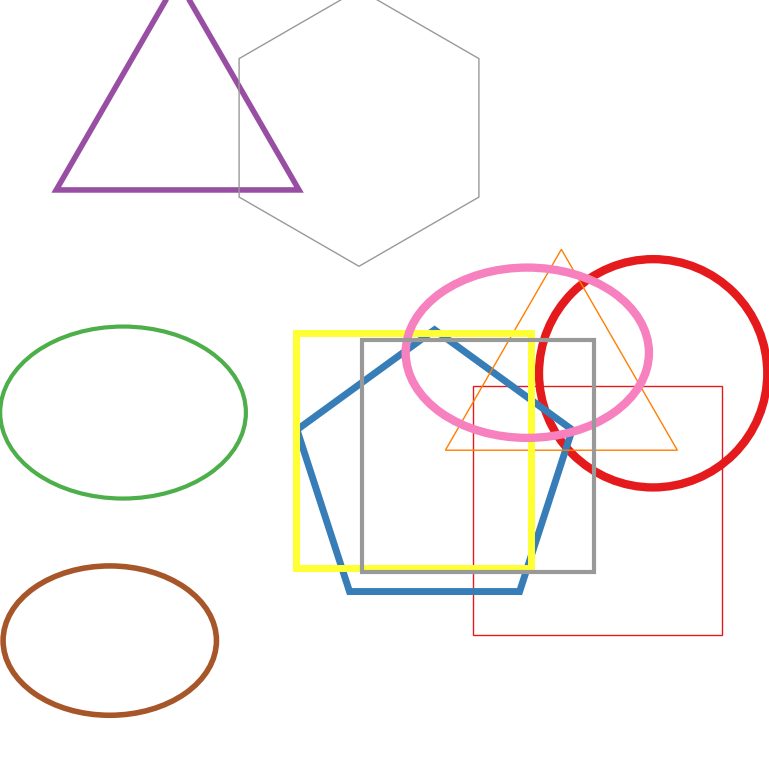[{"shape": "circle", "thickness": 3, "radius": 0.74, "center": [0.848, 0.515]}, {"shape": "square", "thickness": 0.5, "radius": 0.81, "center": [0.776, 0.338]}, {"shape": "pentagon", "thickness": 2.5, "radius": 0.94, "center": [0.564, 0.384]}, {"shape": "oval", "thickness": 1.5, "radius": 0.8, "center": [0.16, 0.464]}, {"shape": "triangle", "thickness": 2, "radius": 0.91, "center": [0.231, 0.844]}, {"shape": "triangle", "thickness": 0.5, "radius": 0.87, "center": [0.729, 0.502]}, {"shape": "square", "thickness": 2.5, "radius": 0.76, "center": [0.537, 0.414]}, {"shape": "oval", "thickness": 2, "radius": 0.69, "center": [0.143, 0.168]}, {"shape": "oval", "thickness": 3, "radius": 0.79, "center": [0.685, 0.542]}, {"shape": "square", "thickness": 1.5, "radius": 0.75, "center": [0.621, 0.408]}, {"shape": "hexagon", "thickness": 0.5, "radius": 0.9, "center": [0.466, 0.834]}]